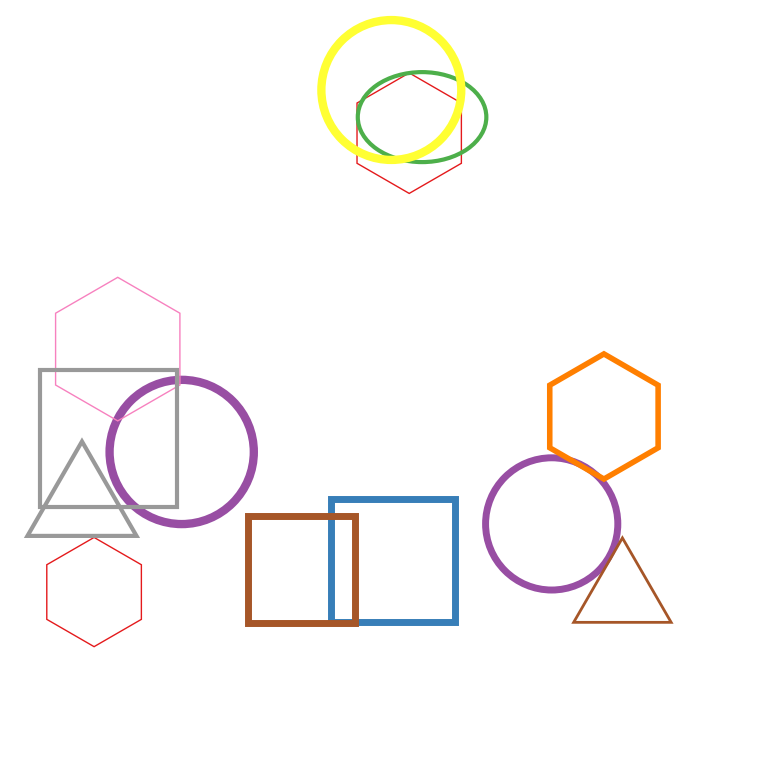[{"shape": "hexagon", "thickness": 0.5, "radius": 0.39, "center": [0.531, 0.827]}, {"shape": "hexagon", "thickness": 0.5, "radius": 0.35, "center": [0.122, 0.231]}, {"shape": "square", "thickness": 2.5, "radius": 0.4, "center": [0.51, 0.272]}, {"shape": "oval", "thickness": 1.5, "radius": 0.42, "center": [0.548, 0.848]}, {"shape": "circle", "thickness": 3, "radius": 0.47, "center": [0.236, 0.413]}, {"shape": "circle", "thickness": 2.5, "radius": 0.43, "center": [0.716, 0.32]}, {"shape": "hexagon", "thickness": 2, "radius": 0.41, "center": [0.784, 0.459]}, {"shape": "circle", "thickness": 3, "radius": 0.45, "center": [0.508, 0.883]}, {"shape": "triangle", "thickness": 1, "radius": 0.37, "center": [0.808, 0.228]}, {"shape": "square", "thickness": 2.5, "radius": 0.35, "center": [0.392, 0.261]}, {"shape": "hexagon", "thickness": 0.5, "radius": 0.47, "center": [0.153, 0.547]}, {"shape": "triangle", "thickness": 1.5, "radius": 0.41, "center": [0.106, 0.345]}, {"shape": "square", "thickness": 1.5, "radius": 0.45, "center": [0.141, 0.431]}]